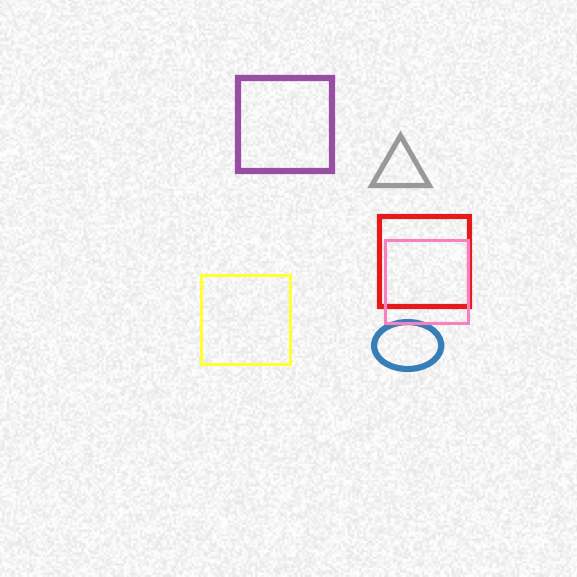[{"shape": "square", "thickness": 2.5, "radius": 0.39, "center": [0.734, 0.548]}, {"shape": "oval", "thickness": 3, "radius": 0.29, "center": [0.706, 0.401]}, {"shape": "square", "thickness": 3, "radius": 0.4, "center": [0.493, 0.784]}, {"shape": "square", "thickness": 1.5, "radius": 0.39, "center": [0.425, 0.445]}, {"shape": "square", "thickness": 1.5, "radius": 0.36, "center": [0.739, 0.512]}, {"shape": "triangle", "thickness": 2.5, "radius": 0.29, "center": [0.694, 0.707]}]